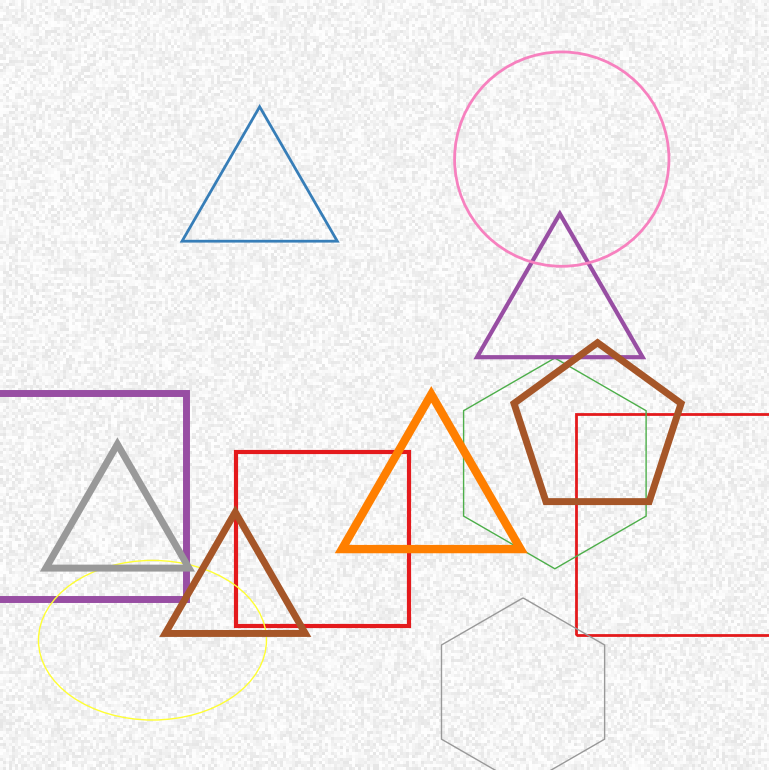[{"shape": "square", "thickness": 1.5, "radius": 0.56, "center": [0.419, 0.3]}, {"shape": "square", "thickness": 1, "radius": 0.72, "center": [0.892, 0.319]}, {"shape": "triangle", "thickness": 1, "radius": 0.58, "center": [0.337, 0.745]}, {"shape": "hexagon", "thickness": 0.5, "radius": 0.68, "center": [0.721, 0.398]}, {"shape": "square", "thickness": 2.5, "radius": 0.67, "center": [0.107, 0.356]}, {"shape": "triangle", "thickness": 1.5, "radius": 0.62, "center": [0.727, 0.598]}, {"shape": "triangle", "thickness": 3, "radius": 0.67, "center": [0.56, 0.354]}, {"shape": "oval", "thickness": 0.5, "radius": 0.74, "center": [0.198, 0.169]}, {"shape": "triangle", "thickness": 2.5, "radius": 0.53, "center": [0.306, 0.23]}, {"shape": "pentagon", "thickness": 2.5, "radius": 0.57, "center": [0.776, 0.441]}, {"shape": "circle", "thickness": 1, "radius": 0.7, "center": [0.73, 0.793]}, {"shape": "triangle", "thickness": 2.5, "radius": 0.54, "center": [0.152, 0.316]}, {"shape": "hexagon", "thickness": 0.5, "radius": 0.61, "center": [0.679, 0.101]}]